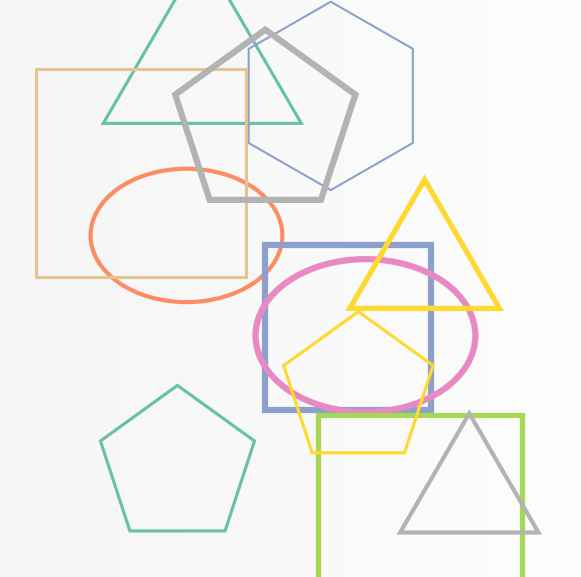[{"shape": "pentagon", "thickness": 1.5, "radius": 0.7, "center": [0.305, 0.192]}, {"shape": "triangle", "thickness": 1.5, "radius": 0.98, "center": [0.348, 0.884]}, {"shape": "oval", "thickness": 2, "radius": 0.83, "center": [0.321, 0.591]}, {"shape": "square", "thickness": 3, "radius": 0.71, "center": [0.599, 0.433]}, {"shape": "hexagon", "thickness": 1, "radius": 0.82, "center": [0.569, 0.833]}, {"shape": "oval", "thickness": 3, "radius": 0.95, "center": [0.629, 0.418]}, {"shape": "square", "thickness": 2.5, "radius": 0.88, "center": [0.722, 0.105]}, {"shape": "pentagon", "thickness": 1.5, "radius": 0.68, "center": [0.617, 0.324]}, {"shape": "triangle", "thickness": 2.5, "radius": 0.74, "center": [0.731, 0.539]}, {"shape": "square", "thickness": 1.5, "radius": 0.9, "center": [0.243, 0.7]}, {"shape": "triangle", "thickness": 2, "radius": 0.69, "center": [0.807, 0.146]}, {"shape": "pentagon", "thickness": 3, "radius": 0.81, "center": [0.456, 0.785]}]